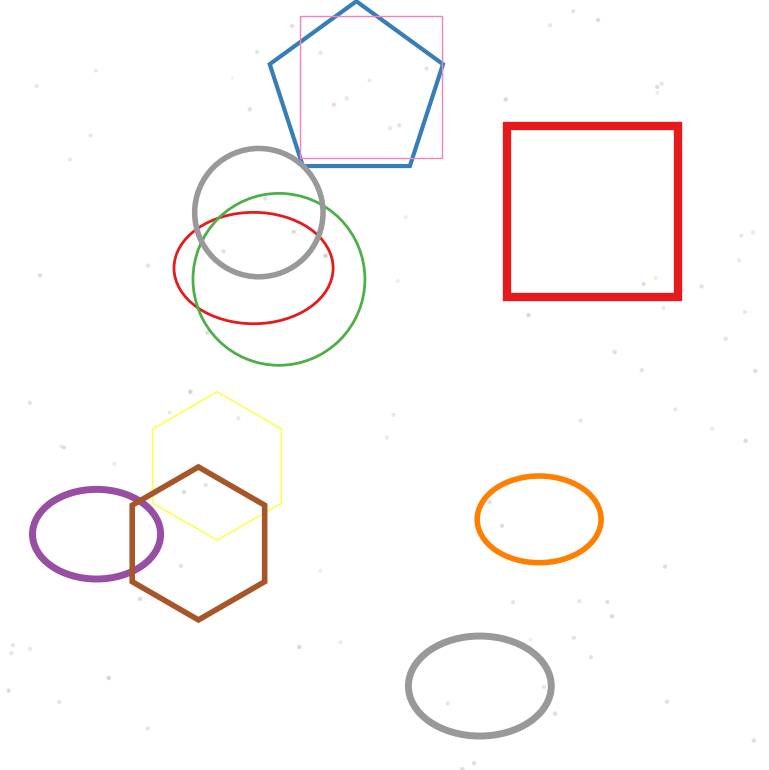[{"shape": "square", "thickness": 3, "radius": 0.56, "center": [0.77, 0.726]}, {"shape": "oval", "thickness": 1, "radius": 0.52, "center": [0.329, 0.652]}, {"shape": "pentagon", "thickness": 1.5, "radius": 0.59, "center": [0.463, 0.88]}, {"shape": "circle", "thickness": 1, "radius": 0.56, "center": [0.362, 0.637]}, {"shape": "oval", "thickness": 2.5, "radius": 0.42, "center": [0.125, 0.306]}, {"shape": "oval", "thickness": 2, "radius": 0.4, "center": [0.7, 0.326]}, {"shape": "hexagon", "thickness": 0.5, "radius": 0.48, "center": [0.282, 0.395]}, {"shape": "hexagon", "thickness": 2, "radius": 0.5, "center": [0.258, 0.294]}, {"shape": "square", "thickness": 0.5, "radius": 0.46, "center": [0.481, 0.887]}, {"shape": "circle", "thickness": 2, "radius": 0.42, "center": [0.336, 0.724]}, {"shape": "oval", "thickness": 2.5, "radius": 0.46, "center": [0.623, 0.109]}]